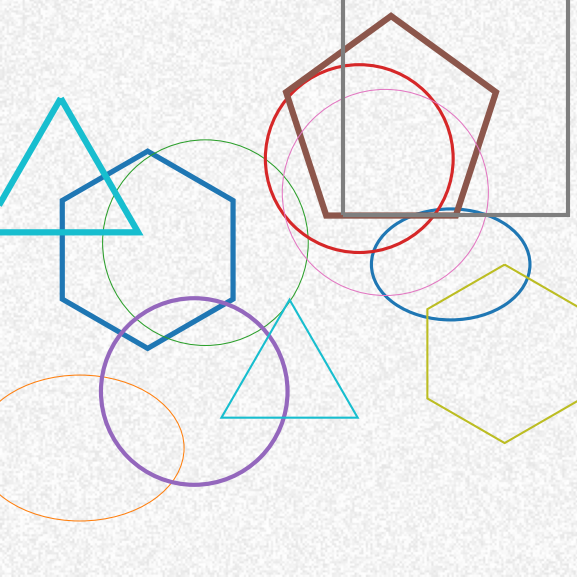[{"shape": "hexagon", "thickness": 2.5, "radius": 0.85, "center": [0.256, 0.567]}, {"shape": "oval", "thickness": 1.5, "radius": 0.69, "center": [0.78, 0.541]}, {"shape": "oval", "thickness": 0.5, "radius": 0.9, "center": [0.138, 0.223]}, {"shape": "circle", "thickness": 0.5, "radius": 0.89, "center": [0.356, 0.579]}, {"shape": "circle", "thickness": 1.5, "radius": 0.81, "center": [0.622, 0.725]}, {"shape": "circle", "thickness": 2, "radius": 0.81, "center": [0.336, 0.321]}, {"shape": "pentagon", "thickness": 3, "radius": 0.96, "center": [0.677, 0.78]}, {"shape": "circle", "thickness": 0.5, "radius": 0.89, "center": [0.667, 0.666]}, {"shape": "square", "thickness": 2, "radius": 0.98, "center": [0.789, 0.822]}, {"shape": "hexagon", "thickness": 1, "radius": 0.77, "center": [0.874, 0.386]}, {"shape": "triangle", "thickness": 3, "radius": 0.77, "center": [0.105, 0.674]}, {"shape": "triangle", "thickness": 1, "radius": 0.68, "center": [0.501, 0.344]}]